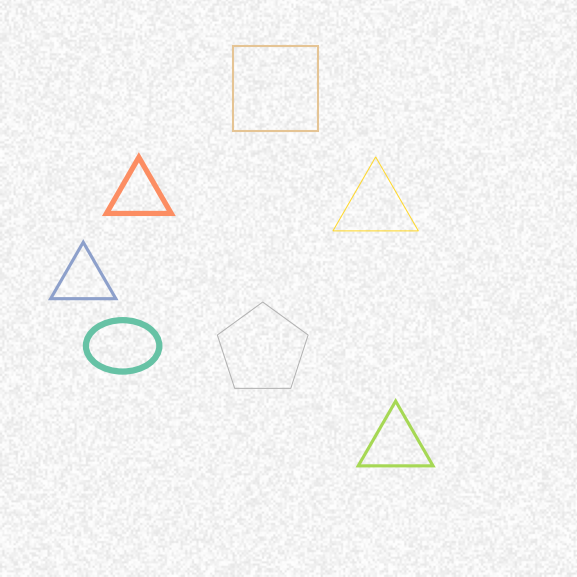[{"shape": "oval", "thickness": 3, "radius": 0.32, "center": [0.212, 0.4]}, {"shape": "triangle", "thickness": 2.5, "radius": 0.32, "center": [0.24, 0.662]}, {"shape": "triangle", "thickness": 1.5, "radius": 0.33, "center": [0.144, 0.515]}, {"shape": "triangle", "thickness": 1.5, "radius": 0.37, "center": [0.685, 0.23]}, {"shape": "triangle", "thickness": 0.5, "radius": 0.43, "center": [0.65, 0.642]}, {"shape": "square", "thickness": 1, "radius": 0.37, "center": [0.477, 0.846]}, {"shape": "pentagon", "thickness": 0.5, "radius": 0.41, "center": [0.455, 0.393]}]